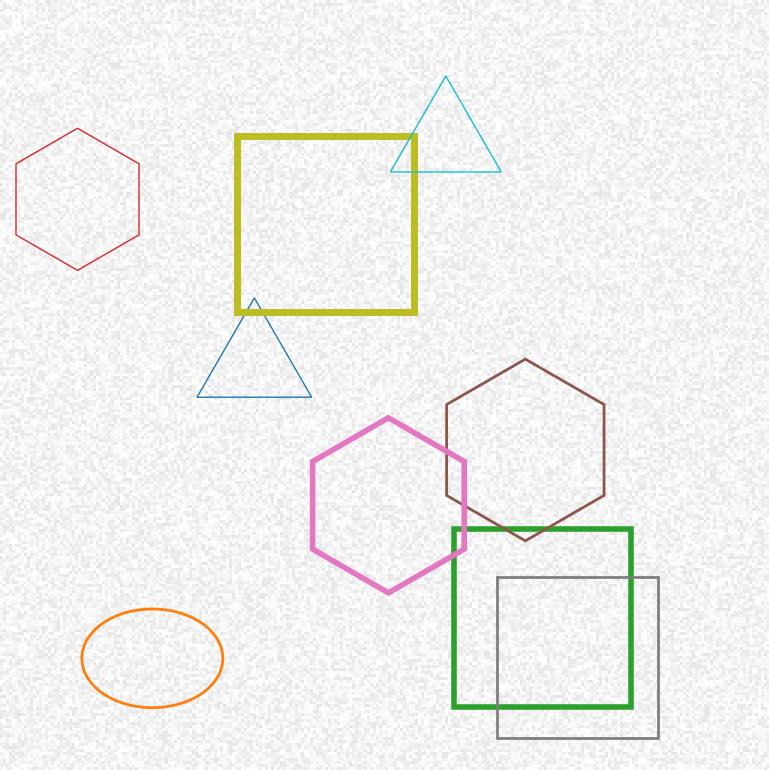[{"shape": "triangle", "thickness": 0.5, "radius": 0.43, "center": [0.33, 0.527]}, {"shape": "oval", "thickness": 1, "radius": 0.46, "center": [0.198, 0.145]}, {"shape": "square", "thickness": 2, "radius": 0.58, "center": [0.705, 0.198]}, {"shape": "hexagon", "thickness": 0.5, "radius": 0.46, "center": [0.101, 0.741]}, {"shape": "hexagon", "thickness": 1, "radius": 0.59, "center": [0.682, 0.416]}, {"shape": "hexagon", "thickness": 2, "radius": 0.57, "center": [0.504, 0.344]}, {"shape": "square", "thickness": 1, "radius": 0.52, "center": [0.75, 0.146]}, {"shape": "square", "thickness": 2.5, "radius": 0.57, "center": [0.423, 0.709]}, {"shape": "triangle", "thickness": 0.5, "radius": 0.42, "center": [0.579, 0.818]}]